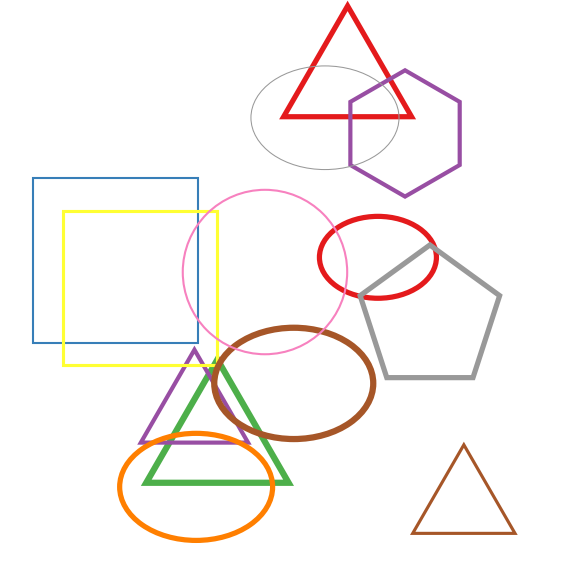[{"shape": "triangle", "thickness": 2.5, "radius": 0.64, "center": [0.602, 0.861]}, {"shape": "oval", "thickness": 2.5, "radius": 0.51, "center": [0.654, 0.554]}, {"shape": "square", "thickness": 1, "radius": 0.71, "center": [0.2, 0.548]}, {"shape": "triangle", "thickness": 3, "radius": 0.71, "center": [0.376, 0.234]}, {"shape": "triangle", "thickness": 2, "radius": 0.54, "center": [0.337, 0.286]}, {"shape": "hexagon", "thickness": 2, "radius": 0.55, "center": [0.701, 0.768]}, {"shape": "oval", "thickness": 2.5, "radius": 0.66, "center": [0.34, 0.156]}, {"shape": "square", "thickness": 1.5, "radius": 0.67, "center": [0.242, 0.5]}, {"shape": "oval", "thickness": 3, "radius": 0.69, "center": [0.509, 0.335]}, {"shape": "triangle", "thickness": 1.5, "radius": 0.51, "center": [0.803, 0.127]}, {"shape": "circle", "thickness": 1, "radius": 0.71, "center": [0.459, 0.528]}, {"shape": "pentagon", "thickness": 2.5, "radius": 0.63, "center": [0.744, 0.448]}, {"shape": "oval", "thickness": 0.5, "radius": 0.64, "center": [0.563, 0.795]}]